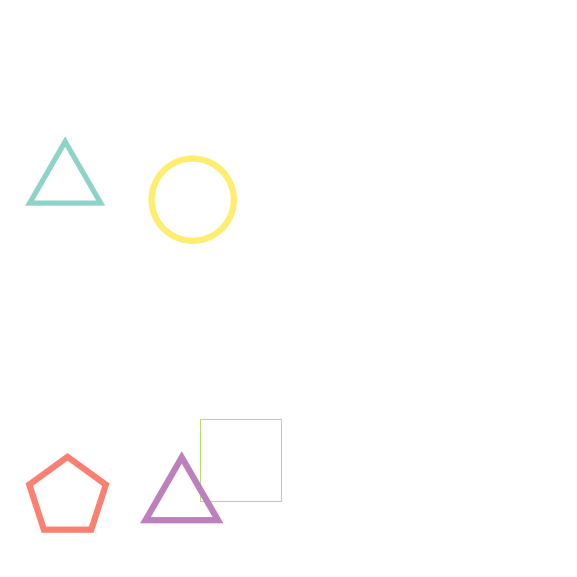[{"shape": "triangle", "thickness": 2.5, "radius": 0.36, "center": [0.113, 0.683]}, {"shape": "pentagon", "thickness": 3, "radius": 0.35, "center": [0.117, 0.138]}, {"shape": "square", "thickness": 0.5, "radius": 0.35, "center": [0.416, 0.203]}, {"shape": "triangle", "thickness": 3, "radius": 0.36, "center": [0.315, 0.135]}, {"shape": "circle", "thickness": 3, "radius": 0.36, "center": [0.334, 0.653]}]